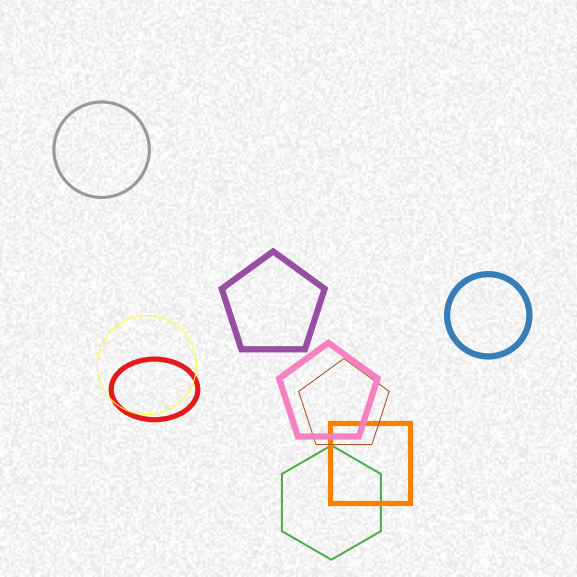[{"shape": "oval", "thickness": 2.5, "radius": 0.37, "center": [0.268, 0.325]}, {"shape": "circle", "thickness": 3, "radius": 0.36, "center": [0.845, 0.453]}, {"shape": "hexagon", "thickness": 1, "radius": 0.49, "center": [0.574, 0.129]}, {"shape": "pentagon", "thickness": 3, "radius": 0.47, "center": [0.473, 0.47]}, {"shape": "square", "thickness": 2.5, "radius": 0.34, "center": [0.641, 0.197]}, {"shape": "circle", "thickness": 0.5, "radius": 0.43, "center": [0.254, 0.367]}, {"shape": "pentagon", "thickness": 0.5, "radius": 0.41, "center": [0.596, 0.296]}, {"shape": "pentagon", "thickness": 3, "radius": 0.45, "center": [0.569, 0.316]}, {"shape": "circle", "thickness": 1.5, "radius": 0.41, "center": [0.176, 0.74]}]